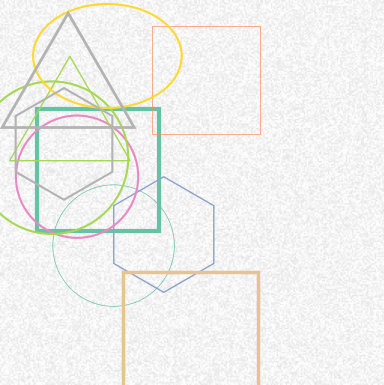[{"shape": "circle", "thickness": 0.5, "radius": 0.79, "center": [0.295, 0.362]}, {"shape": "square", "thickness": 3, "radius": 0.79, "center": [0.254, 0.558]}, {"shape": "square", "thickness": 0.5, "radius": 0.7, "center": [0.536, 0.792]}, {"shape": "hexagon", "thickness": 1, "radius": 0.75, "center": [0.425, 0.391]}, {"shape": "circle", "thickness": 1.5, "radius": 0.79, "center": [0.2, 0.541]}, {"shape": "triangle", "thickness": 1, "radius": 0.9, "center": [0.182, 0.673]}, {"shape": "circle", "thickness": 1.5, "radius": 0.99, "center": [0.135, 0.59]}, {"shape": "oval", "thickness": 1.5, "radius": 0.96, "center": [0.279, 0.855]}, {"shape": "square", "thickness": 2.5, "radius": 0.88, "center": [0.494, 0.117]}, {"shape": "triangle", "thickness": 2, "radius": 0.99, "center": [0.177, 0.768]}, {"shape": "hexagon", "thickness": 1.5, "radius": 0.73, "center": [0.166, 0.626]}]